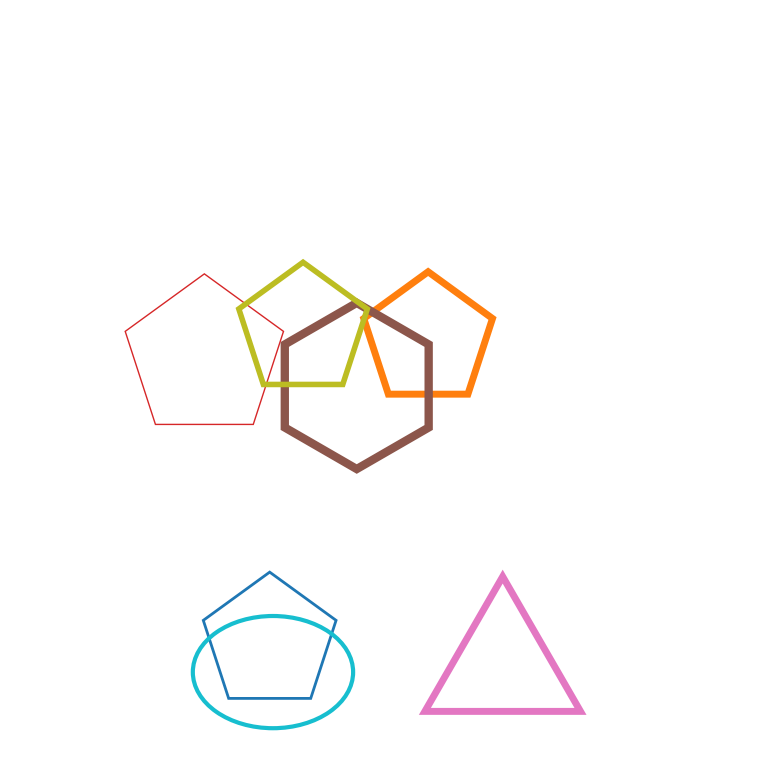[{"shape": "pentagon", "thickness": 1, "radius": 0.45, "center": [0.35, 0.166]}, {"shape": "pentagon", "thickness": 2.5, "radius": 0.44, "center": [0.556, 0.559]}, {"shape": "pentagon", "thickness": 0.5, "radius": 0.54, "center": [0.265, 0.536]}, {"shape": "hexagon", "thickness": 3, "radius": 0.54, "center": [0.463, 0.499]}, {"shape": "triangle", "thickness": 2.5, "radius": 0.58, "center": [0.653, 0.134]}, {"shape": "pentagon", "thickness": 2, "radius": 0.44, "center": [0.394, 0.572]}, {"shape": "oval", "thickness": 1.5, "radius": 0.52, "center": [0.355, 0.127]}]